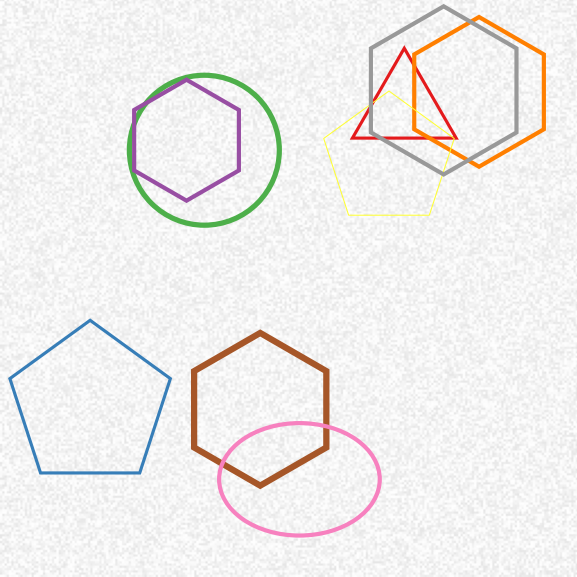[{"shape": "triangle", "thickness": 1.5, "radius": 0.52, "center": [0.7, 0.812]}, {"shape": "pentagon", "thickness": 1.5, "radius": 0.73, "center": [0.156, 0.298]}, {"shape": "circle", "thickness": 2.5, "radius": 0.65, "center": [0.354, 0.739]}, {"shape": "hexagon", "thickness": 2, "radius": 0.52, "center": [0.323, 0.756]}, {"shape": "hexagon", "thickness": 2, "radius": 0.65, "center": [0.83, 0.84]}, {"shape": "pentagon", "thickness": 0.5, "radius": 0.59, "center": [0.674, 0.723]}, {"shape": "hexagon", "thickness": 3, "radius": 0.66, "center": [0.451, 0.29]}, {"shape": "oval", "thickness": 2, "radius": 0.7, "center": [0.519, 0.169]}, {"shape": "hexagon", "thickness": 2, "radius": 0.73, "center": [0.768, 0.843]}]